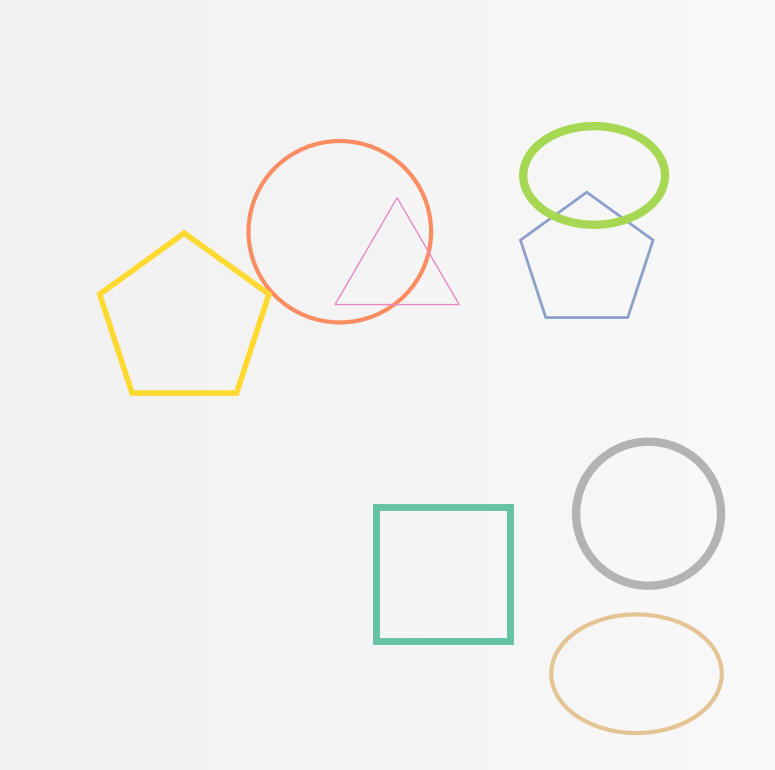[{"shape": "square", "thickness": 2.5, "radius": 0.43, "center": [0.572, 0.255]}, {"shape": "circle", "thickness": 1.5, "radius": 0.59, "center": [0.438, 0.699]}, {"shape": "pentagon", "thickness": 1, "radius": 0.45, "center": [0.757, 0.66]}, {"shape": "triangle", "thickness": 0.5, "radius": 0.46, "center": [0.512, 0.651]}, {"shape": "oval", "thickness": 3, "radius": 0.46, "center": [0.767, 0.772]}, {"shape": "pentagon", "thickness": 2, "radius": 0.57, "center": [0.238, 0.582]}, {"shape": "oval", "thickness": 1.5, "radius": 0.55, "center": [0.821, 0.125]}, {"shape": "circle", "thickness": 3, "radius": 0.47, "center": [0.837, 0.333]}]